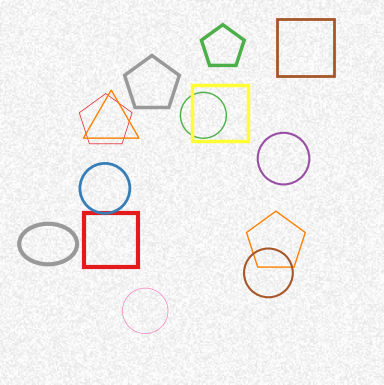[{"shape": "pentagon", "thickness": 0.5, "radius": 0.36, "center": [0.275, 0.685]}, {"shape": "square", "thickness": 3, "radius": 0.35, "center": [0.289, 0.377]}, {"shape": "circle", "thickness": 2, "radius": 0.32, "center": [0.272, 0.511]}, {"shape": "pentagon", "thickness": 2.5, "radius": 0.29, "center": [0.579, 0.877]}, {"shape": "circle", "thickness": 1, "radius": 0.3, "center": [0.528, 0.701]}, {"shape": "circle", "thickness": 1.5, "radius": 0.34, "center": [0.736, 0.588]}, {"shape": "pentagon", "thickness": 1, "radius": 0.4, "center": [0.717, 0.371]}, {"shape": "triangle", "thickness": 1, "radius": 0.42, "center": [0.289, 0.683]}, {"shape": "square", "thickness": 2.5, "radius": 0.37, "center": [0.571, 0.707]}, {"shape": "square", "thickness": 2, "radius": 0.37, "center": [0.794, 0.877]}, {"shape": "circle", "thickness": 1.5, "radius": 0.32, "center": [0.697, 0.291]}, {"shape": "circle", "thickness": 0.5, "radius": 0.3, "center": [0.377, 0.193]}, {"shape": "oval", "thickness": 3, "radius": 0.38, "center": [0.125, 0.366]}, {"shape": "pentagon", "thickness": 2.5, "radius": 0.37, "center": [0.395, 0.781]}]